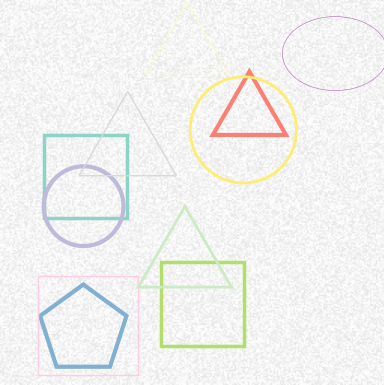[{"shape": "square", "thickness": 2.5, "radius": 0.54, "center": [0.222, 0.541]}, {"shape": "triangle", "thickness": 0.5, "radius": 0.62, "center": [0.486, 0.87]}, {"shape": "circle", "thickness": 3, "radius": 0.52, "center": [0.217, 0.464]}, {"shape": "triangle", "thickness": 3, "radius": 0.55, "center": [0.648, 0.704]}, {"shape": "pentagon", "thickness": 3, "radius": 0.59, "center": [0.216, 0.143]}, {"shape": "square", "thickness": 2.5, "radius": 0.54, "center": [0.526, 0.21]}, {"shape": "square", "thickness": 1, "radius": 0.65, "center": [0.229, 0.155]}, {"shape": "triangle", "thickness": 1, "radius": 0.73, "center": [0.332, 0.617]}, {"shape": "oval", "thickness": 0.5, "radius": 0.69, "center": [0.871, 0.861]}, {"shape": "triangle", "thickness": 2, "radius": 0.7, "center": [0.48, 0.324]}, {"shape": "circle", "thickness": 2, "radius": 0.69, "center": [0.632, 0.663]}]